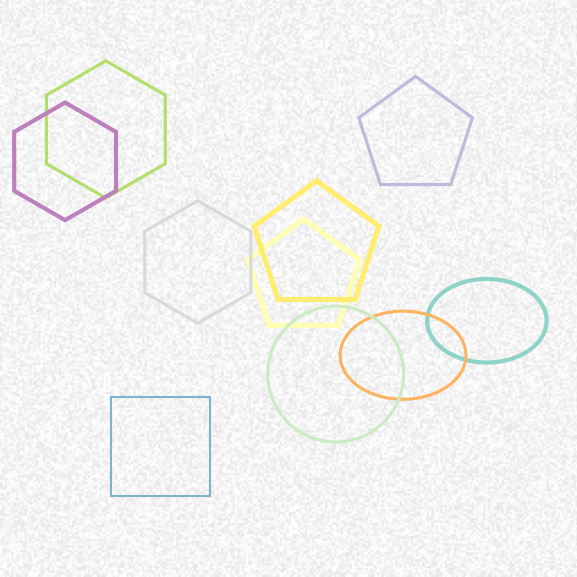[{"shape": "oval", "thickness": 2, "radius": 0.52, "center": [0.843, 0.444]}, {"shape": "pentagon", "thickness": 2.5, "radius": 0.51, "center": [0.526, 0.518]}, {"shape": "pentagon", "thickness": 1.5, "radius": 0.52, "center": [0.72, 0.763]}, {"shape": "square", "thickness": 1, "radius": 0.42, "center": [0.278, 0.226]}, {"shape": "oval", "thickness": 1.5, "radius": 0.54, "center": [0.698, 0.384]}, {"shape": "hexagon", "thickness": 1.5, "radius": 0.59, "center": [0.183, 0.775]}, {"shape": "hexagon", "thickness": 1.5, "radius": 0.53, "center": [0.343, 0.545]}, {"shape": "hexagon", "thickness": 2, "radius": 0.51, "center": [0.113, 0.72]}, {"shape": "circle", "thickness": 1.5, "radius": 0.59, "center": [0.581, 0.351]}, {"shape": "pentagon", "thickness": 2.5, "radius": 0.57, "center": [0.548, 0.572]}]